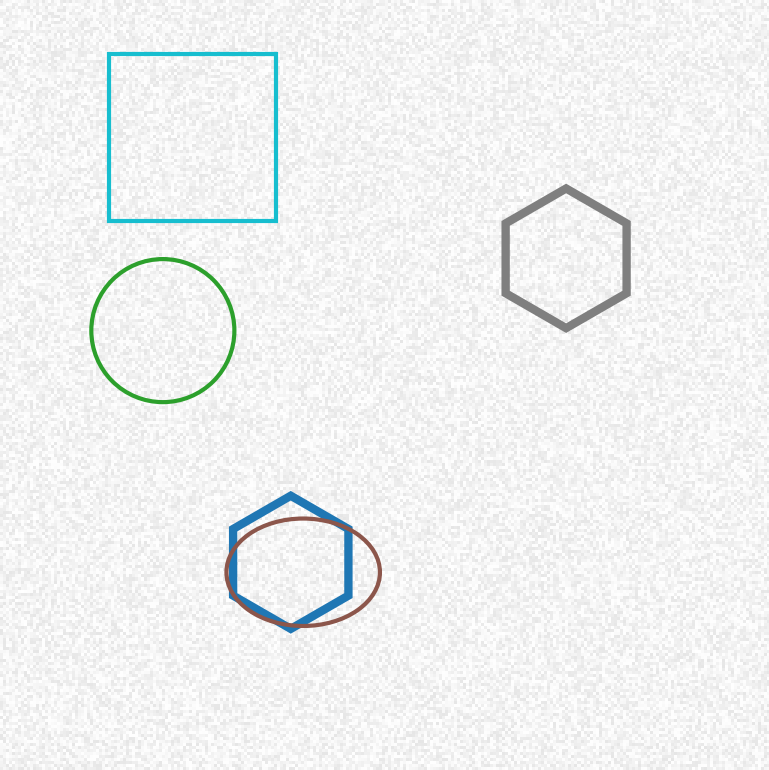[{"shape": "hexagon", "thickness": 3, "radius": 0.43, "center": [0.378, 0.27]}, {"shape": "circle", "thickness": 1.5, "radius": 0.46, "center": [0.211, 0.571]}, {"shape": "oval", "thickness": 1.5, "radius": 0.5, "center": [0.394, 0.257]}, {"shape": "hexagon", "thickness": 3, "radius": 0.45, "center": [0.735, 0.665]}, {"shape": "square", "thickness": 1.5, "radius": 0.54, "center": [0.25, 0.821]}]